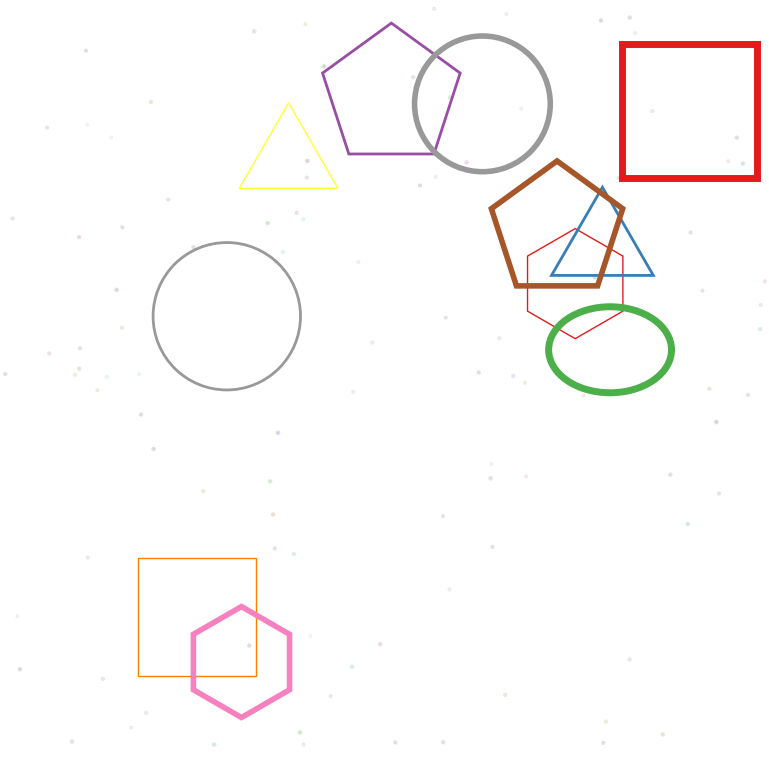[{"shape": "square", "thickness": 2.5, "radius": 0.44, "center": [0.896, 0.856]}, {"shape": "hexagon", "thickness": 0.5, "radius": 0.36, "center": [0.747, 0.632]}, {"shape": "triangle", "thickness": 1, "radius": 0.38, "center": [0.782, 0.68]}, {"shape": "oval", "thickness": 2.5, "radius": 0.4, "center": [0.792, 0.546]}, {"shape": "pentagon", "thickness": 1, "radius": 0.47, "center": [0.508, 0.876]}, {"shape": "square", "thickness": 0.5, "radius": 0.38, "center": [0.255, 0.198]}, {"shape": "triangle", "thickness": 0.5, "radius": 0.37, "center": [0.375, 0.792]}, {"shape": "pentagon", "thickness": 2, "radius": 0.45, "center": [0.723, 0.701]}, {"shape": "hexagon", "thickness": 2, "radius": 0.36, "center": [0.314, 0.14]}, {"shape": "circle", "thickness": 2, "radius": 0.44, "center": [0.627, 0.865]}, {"shape": "circle", "thickness": 1, "radius": 0.48, "center": [0.295, 0.589]}]